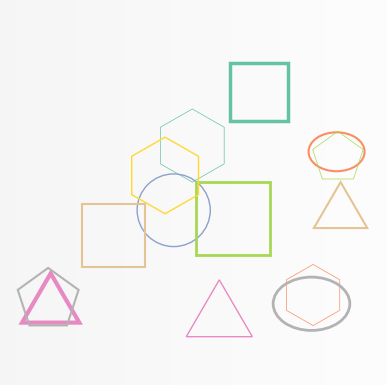[{"shape": "hexagon", "thickness": 0.5, "radius": 0.48, "center": [0.496, 0.622]}, {"shape": "square", "thickness": 2.5, "radius": 0.38, "center": [0.669, 0.761]}, {"shape": "oval", "thickness": 1.5, "radius": 0.36, "center": [0.869, 0.606]}, {"shape": "hexagon", "thickness": 0.5, "radius": 0.4, "center": [0.808, 0.234]}, {"shape": "circle", "thickness": 1, "radius": 0.47, "center": [0.448, 0.454]}, {"shape": "triangle", "thickness": 3, "radius": 0.43, "center": [0.131, 0.205]}, {"shape": "triangle", "thickness": 1, "radius": 0.49, "center": [0.566, 0.175]}, {"shape": "pentagon", "thickness": 0.5, "radius": 0.34, "center": [0.872, 0.59]}, {"shape": "square", "thickness": 2, "radius": 0.48, "center": [0.601, 0.432]}, {"shape": "hexagon", "thickness": 1, "radius": 0.5, "center": [0.426, 0.544]}, {"shape": "square", "thickness": 1.5, "radius": 0.41, "center": [0.293, 0.388]}, {"shape": "triangle", "thickness": 1.5, "radius": 0.4, "center": [0.879, 0.447]}, {"shape": "oval", "thickness": 2, "radius": 0.49, "center": [0.804, 0.211]}, {"shape": "pentagon", "thickness": 1.5, "radius": 0.41, "center": [0.124, 0.222]}]